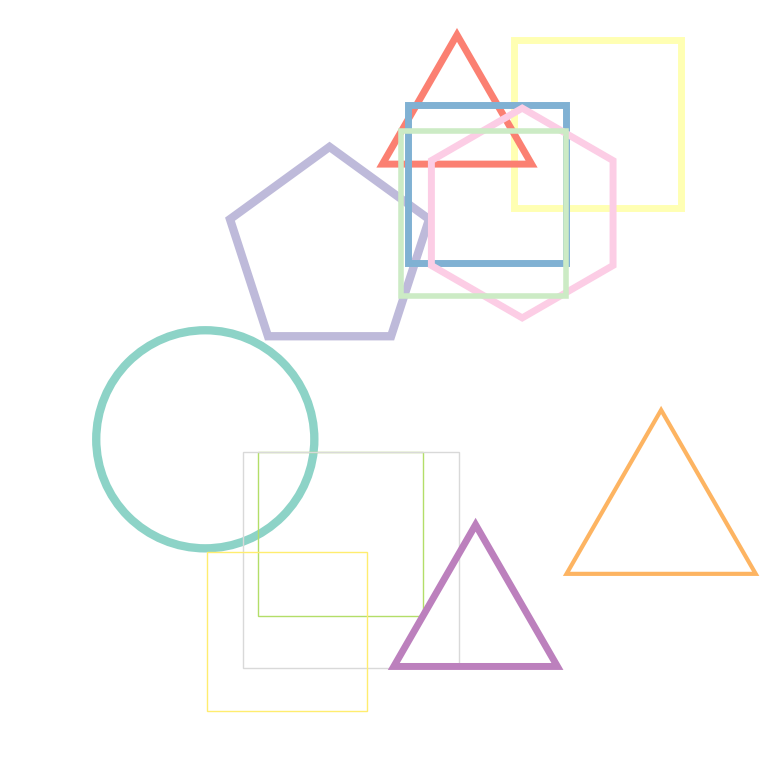[{"shape": "circle", "thickness": 3, "radius": 0.71, "center": [0.267, 0.429]}, {"shape": "square", "thickness": 2.5, "radius": 0.54, "center": [0.776, 0.839]}, {"shape": "pentagon", "thickness": 3, "radius": 0.68, "center": [0.428, 0.673]}, {"shape": "triangle", "thickness": 2.5, "radius": 0.56, "center": [0.594, 0.843]}, {"shape": "square", "thickness": 2.5, "radius": 0.51, "center": [0.632, 0.761]}, {"shape": "triangle", "thickness": 1.5, "radius": 0.71, "center": [0.859, 0.326]}, {"shape": "square", "thickness": 0.5, "radius": 0.54, "center": [0.442, 0.307]}, {"shape": "hexagon", "thickness": 2.5, "radius": 0.68, "center": [0.678, 0.723]}, {"shape": "square", "thickness": 0.5, "radius": 0.7, "center": [0.456, 0.273]}, {"shape": "triangle", "thickness": 2.5, "radius": 0.61, "center": [0.618, 0.196]}, {"shape": "square", "thickness": 2, "radius": 0.54, "center": [0.628, 0.723]}, {"shape": "square", "thickness": 0.5, "radius": 0.52, "center": [0.373, 0.18]}]